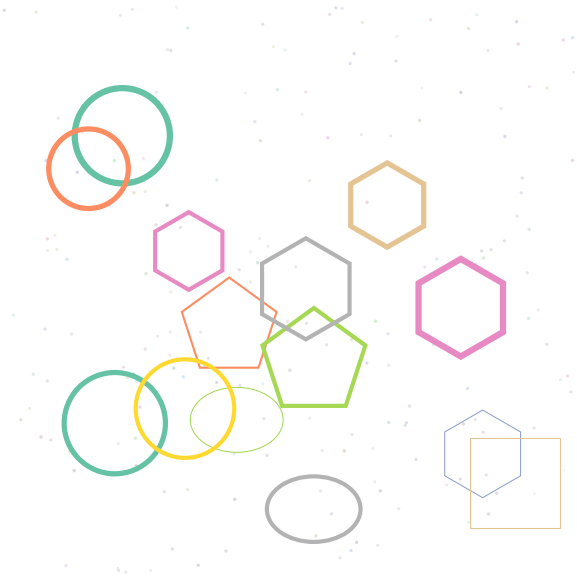[{"shape": "circle", "thickness": 3, "radius": 0.41, "center": [0.212, 0.764]}, {"shape": "circle", "thickness": 2.5, "radius": 0.44, "center": [0.199, 0.266]}, {"shape": "circle", "thickness": 2.5, "radius": 0.34, "center": [0.153, 0.707]}, {"shape": "pentagon", "thickness": 1, "radius": 0.43, "center": [0.397, 0.432]}, {"shape": "hexagon", "thickness": 0.5, "radius": 0.38, "center": [0.836, 0.213]}, {"shape": "hexagon", "thickness": 3, "radius": 0.42, "center": [0.798, 0.466]}, {"shape": "hexagon", "thickness": 2, "radius": 0.34, "center": [0.327, 0.565]}, {"shape": "oval", "thickness": 0.5, "radius": 0.4, "center": [0.41, 0.272]}, {"shape": "pentagon", "thickness": 2, "radius": 0.47, "center": [0.544, 0.372]}, {"shape": "circle", "thickness": 2, "radius": 0.43, "center": [0.32, 0.292]}, {"shape": "hexagon", "thickness": 2.5, "radius": 0.36, "center": [0.67, 0.644]}, {"shape": "square", "thickness": 0.5, "radius": 0.39, "center": [0.892, 0.163]}, {"shape": "oval", "thickness": 2, "radius": 0.41, "center": [0.543, 0.118]}, {"shape": "hexagon", "thickness": 2, "radius": 0.44, "center": [0.53, 0.499]}]